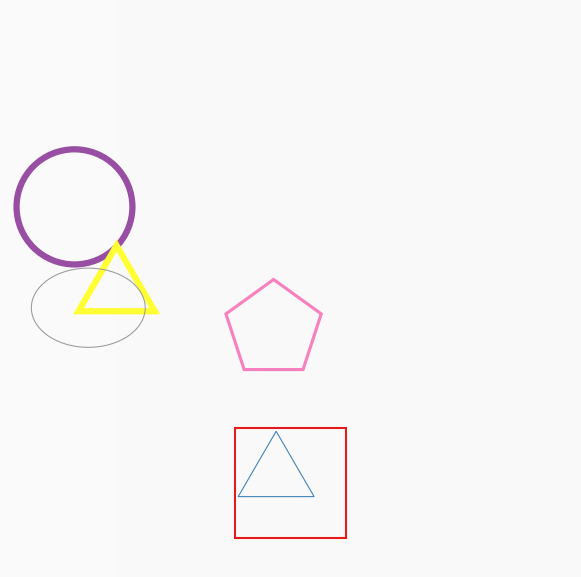[{"shape": "square", "thickness": 1, "radius": 0.48, "center": [0.5, 0.162]}, {"shape": "triangle", "thickness": 0.5, "radius": 0.38, "center": [0.475, 0.177]}, {"shape": "circle", "thickness": 3, "radius": 0.5, "center": [0.128, 0.641]}, {"shape": "triangle", "thickness": 3, "radius": 0.38, "center": [0.201, 0.498]}, {"shape": "pentagon", "thickness": 1.5, "radius": 0.43, "center": [0.471, 0.429]}, {"shape": "oval", "thickness": 0.5, "radius": 0.49, "center": [0.152, 0.466]}]